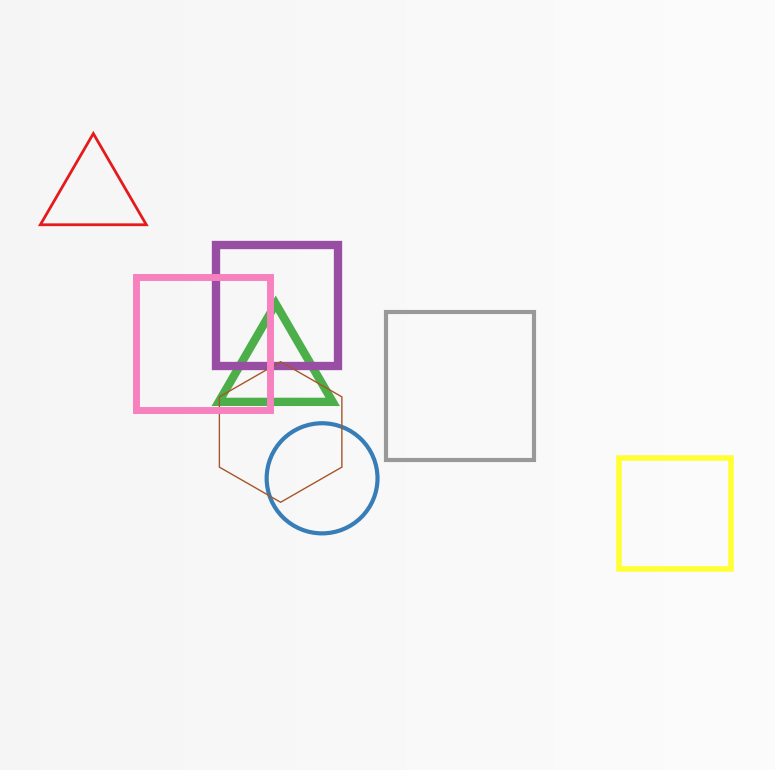[{"shape": "triangle", "thickness": 1, "radius": 0.39, "center": [0.12, 0.748]}, {"shape": "circle", "thickness": 1.5, "radius": 0.36, "center": [0.416, 0.379]}, {"shape": "triangle", "thickness": 3, "radius": 0.42, "center": [0.356, 0.521]}, {"shape": "square", "thickness": 3, "radius": 0.39, "center": [0.358, 0.603]}, {"shape": "square", "thickness": 2, "radius": 0.36, "center": [0.871, 0.334]}, {"shape": "hexagon", "thickness": 0.5, "radius": 0.46, "center": [0.362, 0.439]}, {"shape": "square", "thickness": 2.5, "radius": 0.43, "center": [0.262, 0.554]}, {"shape": "square", "thickness": 1.5, "radius": 0.48, "center": [0.594, 0.499]}]